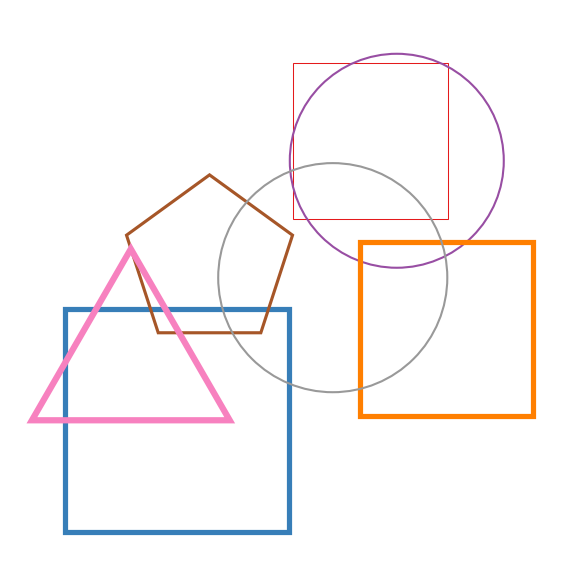[{"shape": "square", "thickness": 0.5, "radius": 0.67, "center": [0.641, 0.755]}, {"shape": "square", "thickness": 2.5, "radius": 0.97, "center": [0.307, 0.271]}, {"shape": "circle", "thickness": 1, "radius": 0.93, "center": [0.687, 0.721]}, {"shape": "square", "thickness": 2.5, "radius": 0.75, "center": [0.773, 0.429]}, {"shape": "pentagon", "thickness": 1.5, "radius": 0.76, "center": [0.363, 0.545]}, {"shape": "triangle", "thickness": 3, "radius": 0.99, "center": [0.227, 0.37]}, {"shape": "circle", "thickness": 1, "radius": 0.99, "center": [0.576, 0.518]}]